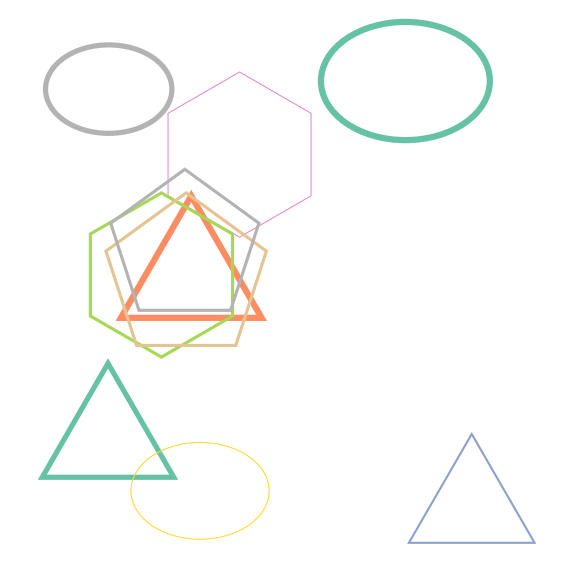[{"shape": "oval", "thickness": 3, "radius": 0.73, "center": [0.702, 0.859]}, {"shape": "triangle", "thickness": 2.5, "radius": 0.66, "center": [0.187, 0.238]}, {"shape": "triangle", "thickness": 3, "radius": 0.7, "center": [0.331, 0.519]}, {"shape": "triangle", "thickness": 1, "radius": 0.63, "center": [0.817, 0.122]}, {"shape": "hexagon", "thickness": 0.5, "radius": 0.71, "center": [0.415, 0.732]}, {"shape": "hexagon", "thickness": 1.5, "radius": 0.71, "center": [0.28, 0.523]}, {"shape": "oval", "thickness": 0.5, "radius": 0.6, "center": [0.346, 0.149]}, {"shape": "pentagon", "thickness": 1.5, "radius": 0.73, "center": [0.322, 0.519]}, {"shape": "oval", "thickness": 2.5, "radius": 0.55, "center": [0.188, 0.845]}, {"shape": "pentagon", "thickness": 1.5, "radius": 0.67, "center": [0.32, 0.571]}]